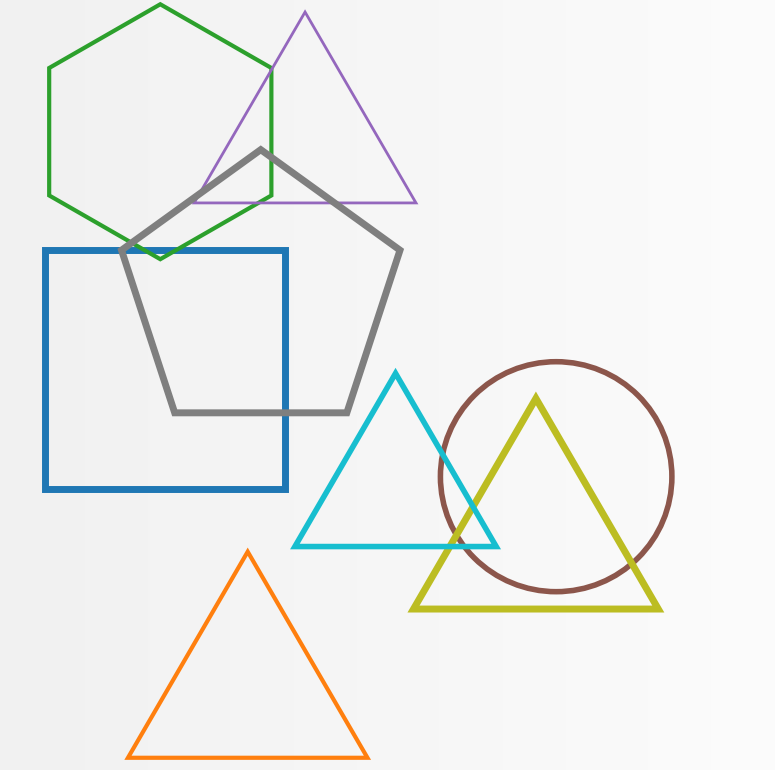[{"shape": "square", "thickness": 2.5, "radius": 0.78, "center": [0.213, 0.52]}, {"shape": "triangle", "thickness": 1.5, "radius": 0.89, "center": [0.32, 0.105]}, {"shape": "hexagon", "thickness": 1.5, "radius": 0.83, "center": [0.207, 0.829]}, {"shape": "triangle", "thickness": 1, "radius": 0.83, "center": [0.394, 0.819]}, {"shape": "circle", "thickness": 2, "radius": 0.75, "center": [0.718, 0.381]}, {"shape": "pentagon", "thickness": 2.5, "radius": 0.94, "center": [0.336, 0.617]}, {"shape": "triangle", "thickness": 2.5, "radius": 0.91, "center": [0.691, 0.3]}, {"shape": "triangle", "thickness": 2, "radius": 0.75, "center": [0.51, 0.365]}]